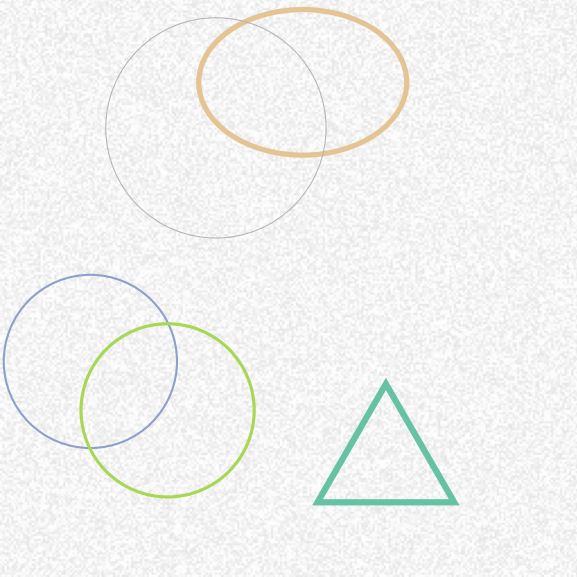[{"shape": "triangle", "thickness": 3, "radius": 0.68, "center": [0.668, 0.198]}, {"shape": "circle", "thickness": 1, "radius": 0.75, "center": [0.157, 0.373]}, {"shape": "circle", "thickness": 1.5, "radius": 0.75, "center": [0.29, 0.289]}, {"shape": "oval", "thickness": 2.5, "radius": 0.9, "center": [0.524, 0.857]}, {"shape": "circle", "thickness": 0.5, "radius": 0.95, "center": [0.374, 0.778]}]